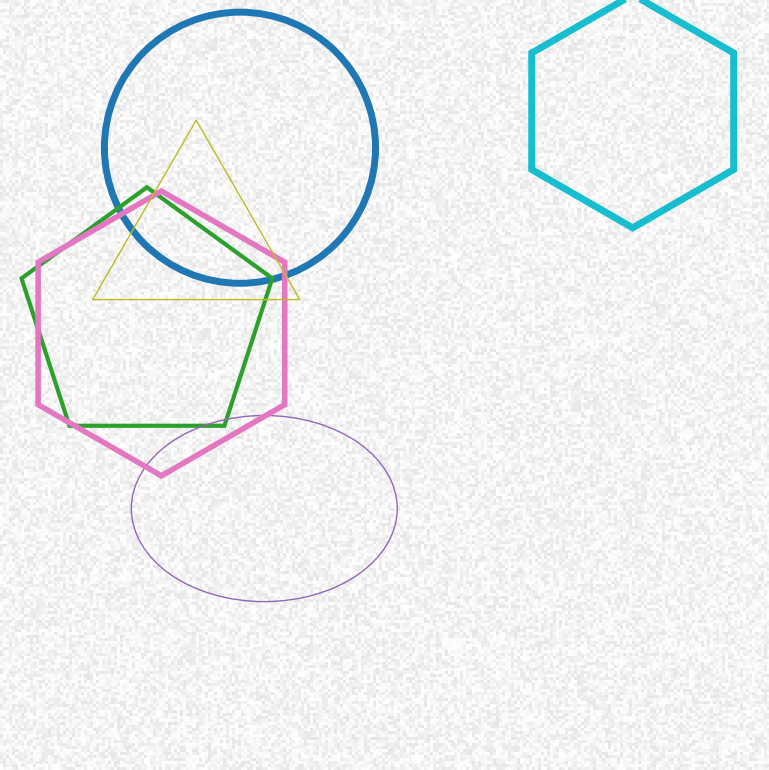[{"shape": "circle", "thickness": 2.5, "radius": 0.88, "center": [0.312, 0.808]}, {"shape": "pentagon", "thickness": 1.5, "radius": 0.86, "center": [0.191, 0.586]}, {"shape": "oval", "thickness": 0.5, "radius": 0.86, "center": [0.343, 0.34]}, {"shape": "hexagon", "thickness": 2, "radius": 0.92, "center": [0.21, 0.567]}, {"shape": "triangle", "thickness": 0.5, "radius": 0.78, "center": [0.255, 0.689]}, {"shape": "hexagon", "thickness": 2.5, "radius": 0.76, "center": [0.822, 0.855]}]